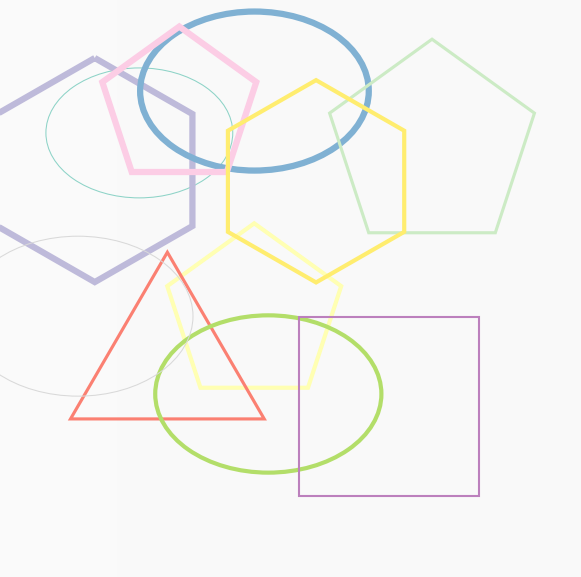[{"shape": "oval", "thickness": 0.5, "radius": 0.8, "center": [0.24, 0.769]}, {"shape": "pentagon", "thickness": 2, "radius": 0.79, "center": [0.437, 0.455]}, {"shape": "hexagon", "thickness": 3, "radius": 0.97, "center": [0.163, 0.705]}, {"shape": "triangle", "thickness": 1.5, "radius": 0.96, "center": [0.288, 0.37]}, {"shape": "oval", "thickness": 3, "radius": 0.98, "center": [0.438, 0.841]}, {"shape": "oval", "thickness": 2, "radius": 0.97, "center": [0.462, 0.317]}, {"shape": "pentagon", "thickness": 3, "radius": 0.7, "center": [0.308, 0.814]}, {"shape": "oval", "thickness": 0.5, "radius": 0.99, "center": [0.134, 0.452]}, {"shape": "square", "thickness": 1, "radius": 0.77, "center": [0.669, 0.296]}, {"shape": "pentagon", "thickness": 1.5, "radius": 0.93, "center": [0.743, 0.746]}, {"shape": "hexagon", "thickness": 2, "radius": 0.88, "center": [0.544, 0.685]}]